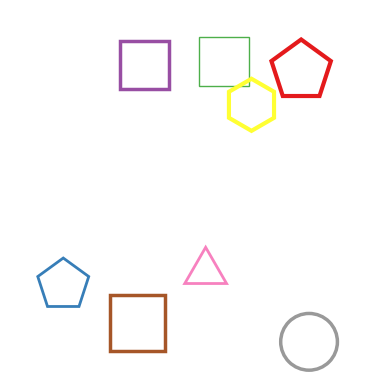[{"shape": "pentagon", "thickness": 3, "radius": 0.41, "center": [0.782, 0.816]}, {"shape": "pentagon", "thickness": 2, "radius": 0.35, "center": [0.164, 0.26]}, {"shape": "square", "thickness": 1, "radius": 0.32, "center": [0.582, 0.84]}, {"shape": "square", "thickness": 2.5, "radius": 0.31, "center": [0.375, 0.831]}, {"shape": "hexagon", "thickness": 3, "radius": 0.34, "center": [0.653, 0.728]}, {"shape": "square", "thickness": 2.5, "radius": 0.36, "center": [0.357, 0.161]}, {"shape": "triangle", "thickness": 2, "radius": 0.31, "center": [0.534, 0.295]}, {"shape": "circle", "thickness": 2.5, "radius": 0.37, "center": [0.803, 0.112]}]